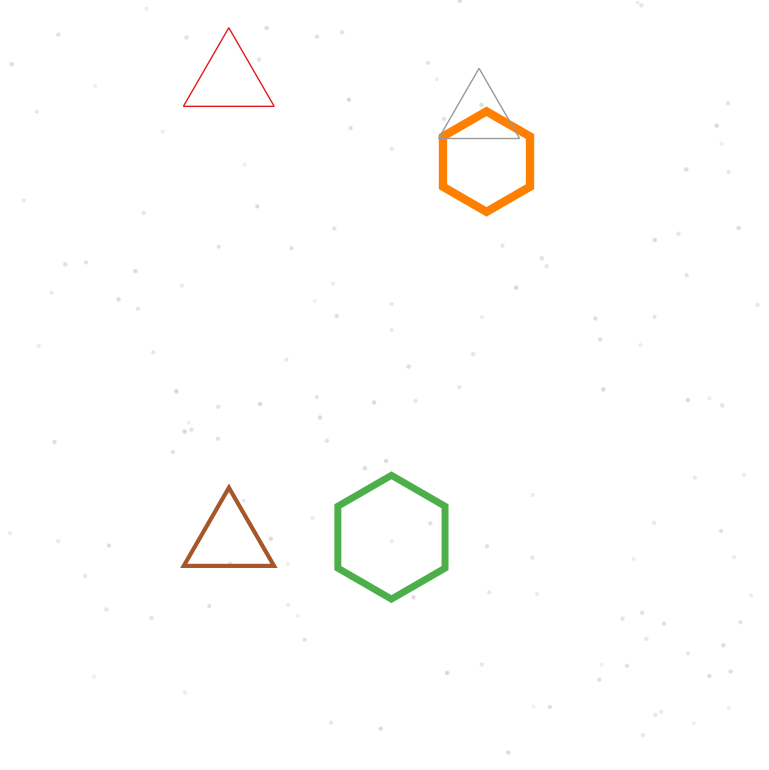[{"shape": "triangle", "thickness": 0.5, "radius": 0.34, "center": [0.297, 0.896]}, {"shape": "hexagon", "thickness": 2.5, "radius": 0.4, "center": [0.508, 0.302]}, {"shape": "hexagon", "thickness": 3, "radius": 0.33, "center": [0.632, 0.79]}, {"shape": "triangle", "thickness": 1.5, "radius": 0.34, "center": [0.297, 0.299]}, {"shape": "triangle", "thickness": 0.5, "radius": 0.3, "center": [0.622, 0.85]}]